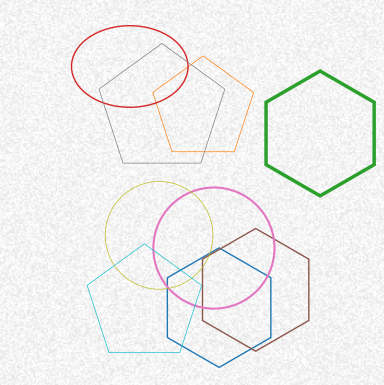[{"shape": "hexagon", "thickness": 1, "radius": 0.78, "center": [0.569, 0.201]}, {"shape": "pentagon", "thickness": 0.5, "radius": 0.69, "center": [0.528, 0.717]}, {"shape": "hexagon", "thickness": 2.5, "radius": 0.81, "center": [0.831, 0.653]}, {"shape": "oval", "thickness": 1, "radius": 0.76, "center": [0.337, 0.827]}, {"shape": "hexagon", "thickness": 1, "radius": 0.8, "center": [0.664, 0.247]}, {"shape": "circle", "thickness": 1.5, "radius": 0.79, "center": [0.556, 0.356]}, {"shape": "pentagon", "thickness": 0.5, "radius": 0.86, "center": [0.421, 0.715]}, {"shape": "circle", "thickness": 0.5, "radius": 0.7, "center": [0.413, 0.389]}, {"shape": "pentagon", "thickness": 0.5, "radius": 0.78, "center": [0.375, 0.21]}]